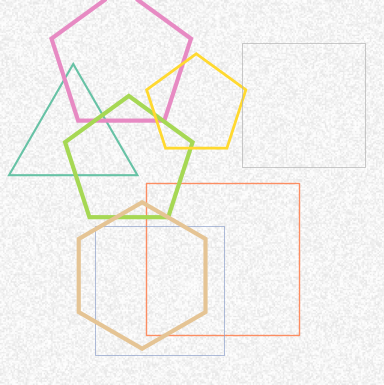[{"shape": "triangle", "thickness": 1.5, "radius": 0.96, "center": [0.19, 0.641]}, {"shape": "square", "thickness": 1, "radius": 0.99, "center": [0.578, 0.328]}, {"shape": "square", "thickness": 0.5, "radius": 0.84, "center": [0.413, 0.246]}, {"shape": "pentagon", "thickness": 3, "radius": 0.95, "center": [0.315, 0.841]}, {"shape": "pentagon", "thickness": 3, "radius": 0.87, "center": [0.335, 0.577]}, {"shape": "pentagon", "thickness": 2, "radius": 0.68, "center": [0.51, 0.725]}, {"shape": "hexagon", "thickness": 3, "radius": 0.95, "center": [0.369, 0.284]}, {"shape": "square", "thickness": 0.5, "radius": 0.8, "center": [0.789, 0.727]}]